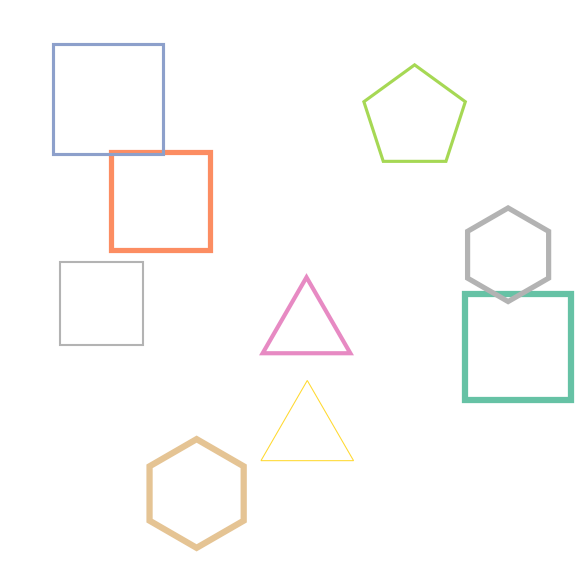[{"shape": "square", "thickness": 3, "radius": 0.46, "center": [0.897, 0.398]}, {"shape": "square", "thickness": 2.5, "radius": 0.43, "center": [0.278, 0.651]}, {"shape": "square", "thickness": 1.5, "radius": 0.48, "center": [0.187, 0.828]}, {"shape": "triangle", "thickness": 2, "radius": 0.44, "center": [0.531, 0.431]}, {"shape": "pentagon", "thickness": 1.5, "radius": 0.46, "center": [0.718, 0.794]}, {"shape": "triangle", "thickness": 0.5, "radius": 0.46, "center": [0.532, 0.248]}, {"shape": "hexagon", "thickness": 3, "radius": 0.47, "center": [0.34, 0.145]}, {"shape": "square", "thickness": 1, "radius": 0.36, "center": [0.176, 0.474]}, {"shape": "hexagon", "thickness": 2.5, "radius": 0.41, "center": [0.88, 0.558]}]